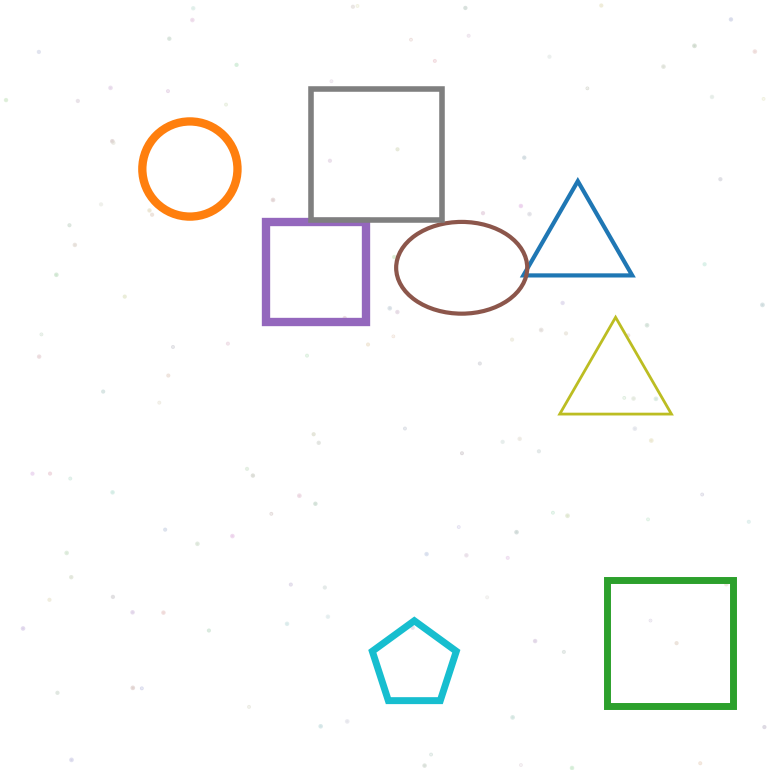[{"shape": "triangle", "thickness": 1.5, "radius": 0.41, "center": [0.75, 0.683]}, {"shape": "circle", "thickness": 3, "radius": 0.31, "center": [0.247, 0.78]}, {"shape": "square", "thickness": 2.5, "radius": 0.41, "center": [0.87, 0.165]}, {"shape": "square", "thickness": 3, "radius": 0.33, "center": [0.41, 0.647]}, {"shape": "oval", "thickness": 1.5, "radius": 0.43, "center": [0.6, 0.652]}, {"shape": "square", "thickness": 2, "radius": 0.43, "center": [0.489, 0.8]}, {"shape": "triangle", "thickness": 1, "radius": 0.42, "center": [0.799, 0.504]}, {"shape": "pentagon", "thickness": 2.5, "radius": 0.29, "center": [0.538, 0.136]}]